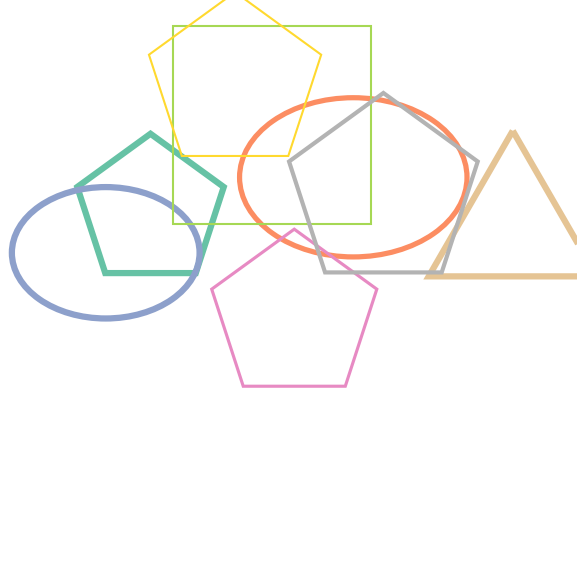[{"shape": "pentagon", "thickness": 3, "radius": 0.67, "center": [0.261, 0.634]}, {"shape": "oval", "thickness": 2.5, "radius": 0.98, "center": [0.612, 0.692]}, {"shape": "oval", "thickness": 3, "radius": 0.81, "center": [0.183, 0.561]}, {"shape": "pentagon", "thickness": 1.5, "radius": 0.75, "center": [0.51, 0.452]}, {"shape": "square", "thickness": 1, "radius": 0.86, "center": [0.471, 0.782]}, {"shape": "pentagon", "thickness": 1, "radius": 0.78, "center": [0.407, 0.856]}, {"shape": "triangle", "thickness": 3, "radius": 0.84, "center": [0.888, 0.605]}, {"shape": "pentagon", "thickness": 2, "radius": 0.86, "center": [0.664, 0.666]}]